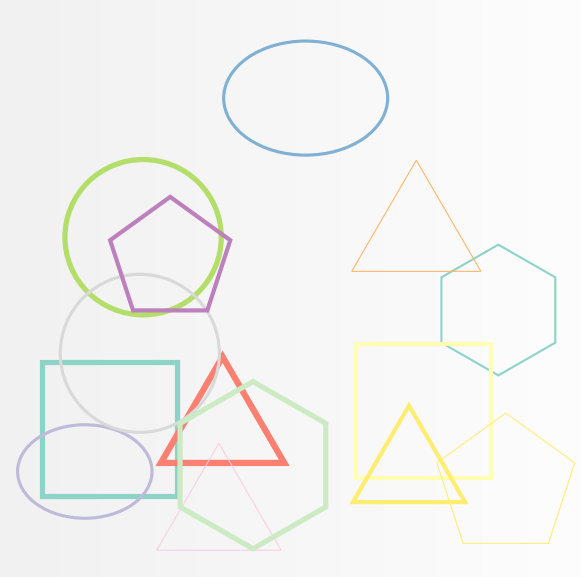[{"shape": "hexagon", "thickness": 1, "radius": 0.57, "center": [0.857, 0.462]}, {"shape": "square", "thickness": 2.5, "radius": 0.58, "center": [0.188, 0.256]}, {"shape": "square", "thickness": 2, "radius": 0.58, "center": [0.728, 0.288]}, {"shape": "oval", "thickness": 1.5, "radius": 0.58, "center": [0.146, 0.183]}, {"shape": "triangle", "thickness": 3, "radius": 0.61, "center": [0.383, 0.259]}, {"shape": "oval", "thickness": 1.5, "radius": 0.71, "center": [0.526, 0.829]}, {"shape": "triangle", "thickness": 0.5, "radius": 0.64, "center": [0.716, 0.593]}, {"shape": "circle", "thickness": 2.5, "radius": 0.67, "center": [0.246, 0.588]}, {"shape": "triangle", "thickness": 0.5, "radius": 0.62, "center": [0.377, 0.108]}, {"shape": "circle", "thickness": 1.5, "radius": 0.68, "center": [0.241, 0.387]}, {"shape": "pentagon", "thickness": 2, "radius": 0.54, "center": [0.293, 0.55]}, {"shape": "hexagon", "thickness": 2.5, "radius": 0.72, "center": [0.435, 0.194]}, {"shape": "pentagon", "thickness": 0.5, "radius": 0.62, "center": [0.87, 0.159]}, {"shape": "triangle", "thickness": 2, "radius": 0.56, "center": [0.704, 0.185]}]